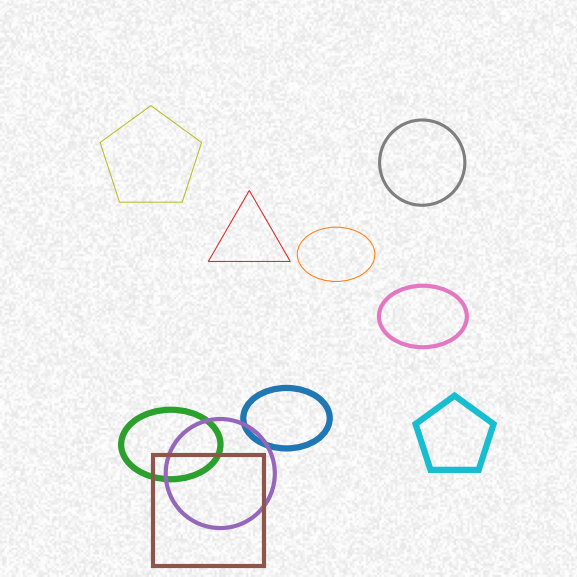[{"shape": "oval", "thickness": 3, "radius": 0.37, "center": [0.496, 0.275]}, {"shape": "oval", "thickness": 0.5, "radius": 0.34, "center": [0.582, 0.559]}, {"shape": "oval", "thickness": 3, "radius": 0.43, "center": [0.296, 0.229]}, {"shape": "triangle", "thickness": 0.5, "radius": 0.41, "center": [0.432, 0.587]}, {"shape": "circle", "thickness": 2, "radius": 0.47, "center": [0.381, 0.179]}, {"shape": "square", "thickness": 2, "radius": 0.48, "center": [0.361, 0.115]}, {"shape": "oval", "thickness": 2, "radius": 0.38, "center": [0.732, 0.451]}, {"shape": "circle", "thickness": 1.5, "radius": 0.37, "center": [0.731, 0.718]}, {"shape": "pentagon", "thickness": 0.5, "radius": 0.46, "center": [0.261, 0.724]}, {"shape": "pentagon", "thickness": 3, "radius": 0.36, "center": [0.787, 0.243]}]